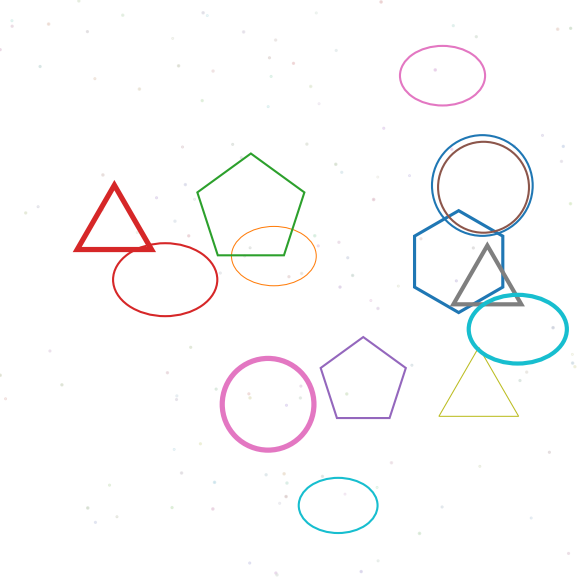[{"shape": "hexagon", "thickness": 1.5, "radius": 0.44, "center": [0.794, 0.546]}, {"shape": "circle", "thickness": 1, "radius": 0.44, "center": [0.835, 0.678]}, {"shape": "oval", "thickness": 0.5, "radius": 0.37, "center": [0.474, 0.556]}, {"shape": "pentagon", "thickness": 1, "radius": 0.49, "center": [0.434, 0.636]}, {"shape": "oval", "thickness": 1, "radius": 0.45, "center": [0.286, 0.515]}, {"shape": "triangle", "thickness": 2.5, "radius": 0.37, "center": [0.198, 0.604]}, {"shape": "pentagon", "thickness": 1, "radius": 0.39, "center": [0.629, 0.338]}, {"shape": "circle", "thickness": 1, "radius": 0.39, "center": [0.837, 0.675]}, {"shape": "circle", "thickness": 2.5, "radius": 0.4, "center": [0.464, 0.299]}, {"shape": "oval", "thickness": 1, "radius": 0.37, "center": [0.766, 0.868]}, {"shape": "triangle", "thickness": 2, "radius": 0.34, "center": [0.844, 0.506]}, {"shape": "triangle", "thickness": 0.5, "radius": 0.4, "center": [0.829, 0.318]}, {"shape": "oval", "thickness": 2, "radius": 0.42, "center": [0.897, 0.429]}, {"shape": "oval", "thickness": 1, "radius": 0.34, "center": [0.586, 0.124]}]